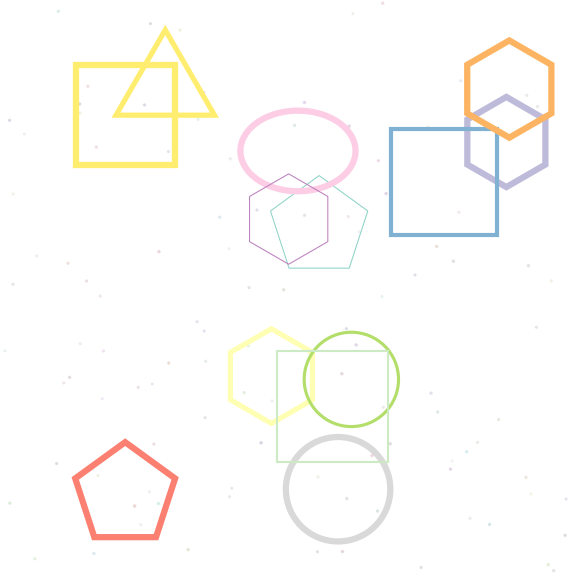[{"shape": "pentagon", "thickness": 0.5, "radius": 0.44, "center": [0.553, 0.606]}, {"shape": "hexagon", "thickness": 2.5, "radius": 0.41, "center": [0.47, 0.348]}, {"shape": "hexagon", "thickness": 3, "radius": 0.39, "center": [0.877, 0.753]}, {"shape": "pentagon", "thickness": 3, "radius": 0.45, "center": [0.217, 0.143]}, {"shape": "square", "thickness": 2, "radius": 0.46, "center": [0.768, 0.684]}, {"shape": "hexagon", "thickness": 3, "radius": 0.42, "center": [0.882, 0.845]}, {"shape": "circle", "thickness": 1.5, "radius": 0.41, "center": [0.608, 0.342]}, {"shape": "oval", "thickness": 3, "radius": 0.5, "center": [0.516, 0.738]}, {"shape": "circle", "thickness": 3, "radius": 0.45, "center": [0.585, 0.152]}, {"shape": "hexagon", "thickness": 0.5, "radius": 0.39, "center": [0.5, 0.62]}, {"shape": "square", "thickness": 1, "radius": 0.48, "center": [0.576, 0.295]}, {"shape": "square", "thickness": 3, "radius": 0.43, "center": [0.217, 0.8]}, {"shape": "triangle", "thickness": 2.5, "radius": 0.49, "center": [0.286, 0.849]}]